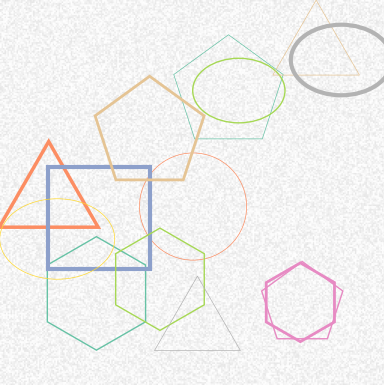[{"shape": "pentagon", "thickness": 0.5, "radius": 0.75, "center": [0.593, 0.76]}, {"shape": "hexagon", "thickness": 1, "radius": 0.74, "center": [0.251, 0.238]}, {"shape": "circle", "thickness": 0.5, "radius": 0.7, "center": [0.501, 0.464]}, {"shape": "triangle", "thickness": 2.5, "radius": 0.74, "center": [0.126, 0.484]}, {"shape": "square", "thickness": 3, "radius": 0.66, "center": [0.257, 0.433]}, {"shape": "pentagon", "thickness": 1, "radius": 0.55, "center": [0.785, 0.21]}, {"shape": "hexagon", "thickness": 2, "radius": 0.51, "center": [0.78, 0.215]}, {"shape": "hexagon", "thickness": 1, "radius": 0.66, "center": [0.415, 0.275]}, {"shape": "oval", "thickness": 1, "radius": 0.6, "center": [0.62, 0.765]}, {"shape": "oval", "thickness": 0.5, "radius": 0.75, "center": [0.149, 0.379]}, {"shape": "triangle", "thickness": 0.5, "radius": 0.65, "center": [0.821, 0.87]}, {"shape": "pentagon", "thickness": 2, "radius": 0.74, "center": [0.389, 0.653]}, {"shape": "oval", "thickness": 3, "radius": 0.65, "center": [0.886, 0.844]}, {"shape": "triangle", "thickness": 0.5, "radius": 0.64, "center": [0.513, 0.154]}]